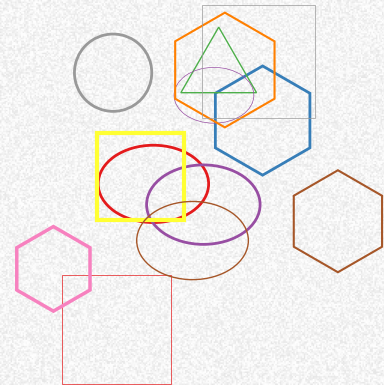[{"shape": "square", "thickness": 0.5, "radius": 0.71, "center": [0.304, 0.143]}, {"shape": "oval", "thickness": 2, "radius": 0.72, "center": [0.398, 0.522]}, {"shape": "hexagon", "thickness": 2, "radius": 0.71, "center": [0.682, 0.687]}, {"shape": "triangle", "thickness": 1, "radius": 0.57, "center": [0.568, 0.816]}, {"shape": "oval", "thickness": 0.5, "radius": 0.52, "center": [0.556, 0.753]}, {"shape": "oval", "thickness": 2, "radius": 0.74, "center": [0.528, 0.468]}, {"shape": "hexagon", "thickness": 1.5, "radius": 0.75, "center": [0.584, 0.818]}, {"shape": "square", "thickness": 3, "radius": 0.57, "center": [0.365, 0.541]}, {"shape": "hexagon", "thickness": 1.5, "radius": 0.66, "center": [0.878, 0.425]}, {"shape": "oval", "thickness": 1, "radius": 0.73, "center": [0.5, 0.375]}, {"shape": "hexagon", "thickness": 2.5, "radius": 0.55, "center": [0.139, 0.302]}, {"shape": "circle", "thickness": 2, "radius": 0.5, "center": [0.294, 0.811]}, {"shape": "square", "thickness": 0.5, "radius": 0.73, "center": [0.671, 0.84]}]